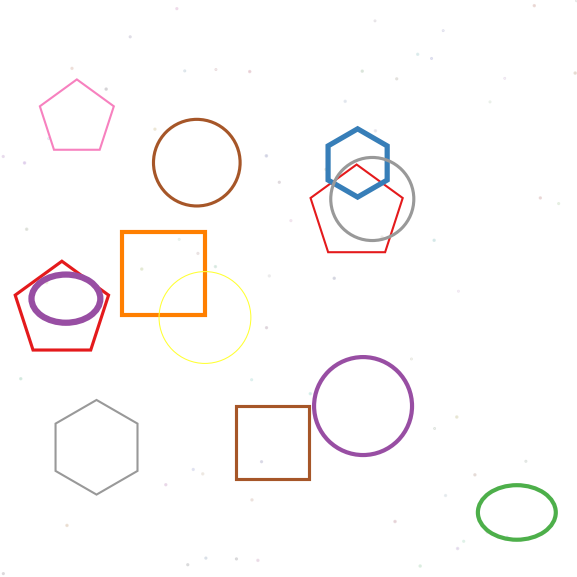[{"shape": "pentagon", "thickness": 1.5, "radius": 0.43, "center": [0.107, 0.462]}, {"shape": "pentagon", "thickness": 1, "radius": 0.42, "center": [0.618, 0.63]}, {"shape": "hexagon", "thickness": 2.5, "radius": 0.3, "center": [0.619, 0.717]}, {"shape": "oval", "thickness": 2, "radius": 0.34, "center": [0.895, 0.112]}, {"shape": "circle", "thickness": 2, "radius": 0.42, "center": [0.629, 0.296]}, {"shape": "oval", "thickness": 3, "radius": 0.3, "center": [0.114, 0.482]}, {"shape": "square", "thickness": 2, "radius": 0.36, "center": [0.282, 0.525]}, {"shape": "circle", "thickness": 0.5, "radius": 0.4, "center": [0.355, 0.449]}, {"shape": "square", "thickness": 1.5, "radius": 0.32, "center": [0.472, 0.233]}, {"shape": "circle", "thickness": 1.5, "radius": 0.37, "center": [0.341, 0.717]}, {"shape": "pentagon", "thickness": 1, "radius": 0.34, "center": [0.133, 0.794]}, {"shape": "hexagon", "thickness": 1, "radius": 0.41, "center": [0.167, 0.225]}, {"shape": "circle", "thickness": 1.5, "radius": 0.36, "center": [0.645, 0.655]}]